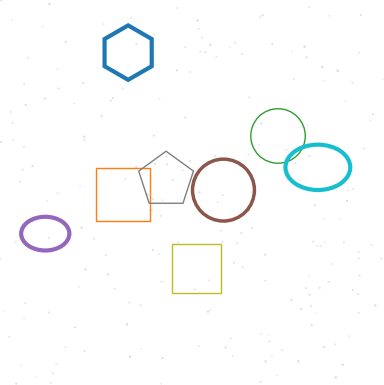[{"shape": "hexagon", "thickness": 3, "radius": 0.35, "center": [0.333, 0.863]}, {"shape": "square", "thickness": 1, "radius": 0.35, "center": [0.32, 0.495]}, {"shape": "circle", "thickness": 1, "radius": 0.35, "center": [0.722, 0.647]}, {"shape": "oval", "thickness": 3, "radius": 0.31, "center": [0.118, 0.393]}, {"shape": "circle", "thickness": 2.5, "radius": 0.4, "center": [0.58, 0.506]}, {"shape": "pentagon", "thickness": 1, "radius": 0.37, "center": [0.431, 0.532]}, {"shape": "square", "thickness": 1, "radius": 0.32, "center": [0.51, 0.302]}, {"shape": "oval", "thickness": 3, "radius": 0.42, "center": [0.826, 0.565]}]